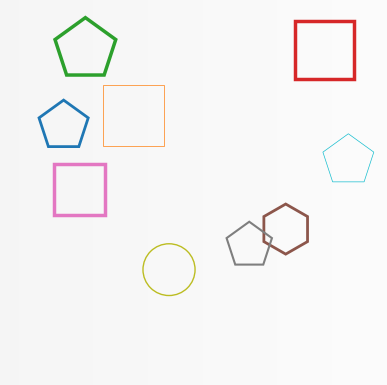[{"shape": "pentagon", "thickness": 2, "radius": 0.33, "center": [0.164, 0.673]}, {"shape": "square", "thickness": 0.5, "radius": 0.4, "center": [0.345, 0.699]}, {"shape": "pentagon", "thickness": 2.5, "radius": 0.41, "center": [0.22, 0.872]}, {"shape": "square", "thickness": 2.5, "radius": 0.38, "center": [0.837, 0.871]}, {"shape": "hexagon", "thickness": 2, "radius": 0.33, "center": [0.737, 0.405]}, {"shape": "square", "thickness": 2.5, "radius": 0.33, "center": [0.206, 0.508]}, {"shape": "pentagon", "thickness": 1.5, "radius": 0.31, "center": [0.643, 0.363]}, {"shape": "circle", "thickness": 1, "radius": 0.34, "center": [0.436, 0.3]}, {"shape": "pentagon", "thickness": 0.5, "radius": 0.35, "center": [0.899, 0.584]}]